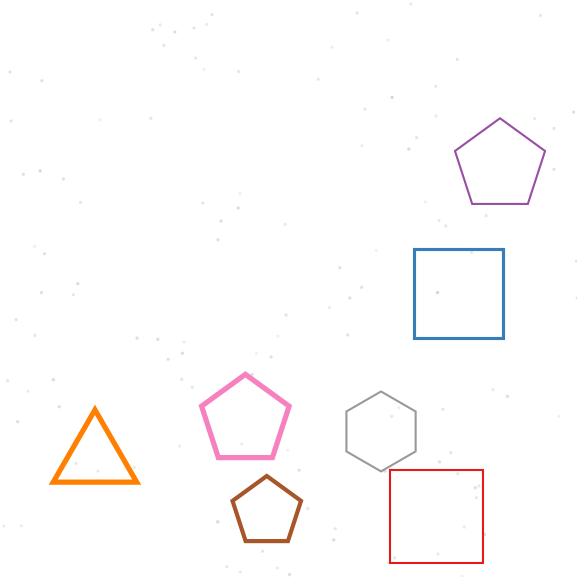[{"shape": "square", "thickness": 1, "radius": 0.4, "center": [0.756, 0.104]}, {"shape": "square", "thickness": 1.5, "radius": 0.39, "center": [0.794, 0.49]}, {"shape": "pentagon", "thickness": 1, "radius": 0.41, "center": [0.866, 0.712]}, {"shape": "triangle", "thickness": 2.5, "radius": 0.42, "center": [0.164, 0.206]}, {"shape": "pentagon", "thickness": 2, "radius": 0.31, "center": [0.462, 0.113]}, {"shape": "pentagon", "thickness": 2.5, "radius": 0.4, "center": [0.425, 0.271]}, {"shape": "hexagon", "thickness": 1, "radius": 0.35, "center": [0.66, 0.252]}]